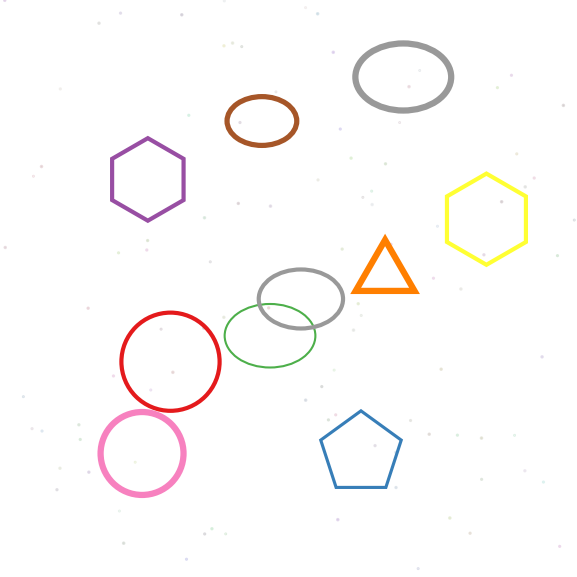[{"shape": "circle", "thickness": 2, "radius": 0.43, "center": [0.295, 0.373]}, {"shape": "pentagon", "thickness": 1.5, "radius": 0.37, "center": [0.625, 0.214]}, {"shape": "oval", "thickness": 1, "radius": 0.39, "center": [0.468, 0.418]}, {"shape": "hexagon", "thickness": 2, "radius": 0.36, "center": [0.256, 0.688]}, {"shape": "triangle", "thickness": 3, "radius": 0.29, "center": [0.667, 0.525]}, {"shape": "hexagon", "thickness": 2, "radius": 0.39, "center": [0.842, 0.62]}, {"shape": "oval", "thickness": 2.5, "radius": 0.3, "center": [0.454, 0.79]}, {"shape": "circle", "thickness": 3, "radius": 0.36, "center": [0.246, 0.214]}, {"shape": "oval", "thickness": 3, "radius": 0.41, "center": [0.698, 0.866]}, {"shape": "oval", "thickness": 2, "radius": 0.36, "center": [0.521, 0.481]}]